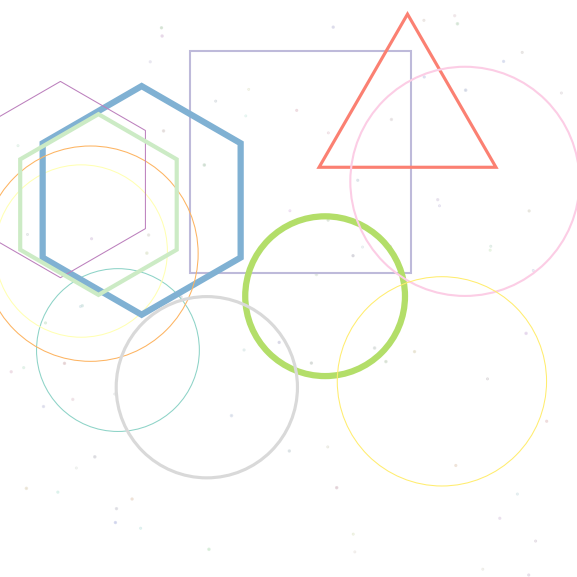[{"shape": "circle", "thickness": 0.5, "radius": 0.7, "center": [0.204, 0.393]}, {"shape": "circle", "thickness": 0.5, "radius": 0.75, "center": [0.141, 0.564]}, {"shape": "square", "thickness": 1, "radius": 0.96, "center": [0.52, 0.718]}, {"shape": "triangle", "thickness": 1.5, "radius": 0.88, "center": [0.706, 0.798]}, {"shape": "hexagon", "thickness": 3, "radius": 0.99, "center": [0.245, 0.652]}, {"shape": "circle", "thickness": 0.5, "radius": 0.93, "center": [0.157, 0.56]}, {"shape": "circle", "thickness": 3, "radius": 0.69, "center": [0.563, 0.486]}, {"shape": "circle", "thickness": 1, "radius": 0.99, "center": [0.805, 0.685]}, {"shape": "circle", "thickness": 1.5, "radius": 0.78, "center": [0.358, 0.329]}, {"shape": "hexagon", "thickness": 0.5, "radius": 0.85, "center": [0.105, 0.688]}, {"shape": "hexagon", "thickness": 2, "radius": 0.78, "center": [0.17, 0.645]}, {"shape": "circle", "thickness": 0.5, "radius": 0.91, "center": [0.765, 0.339]}]